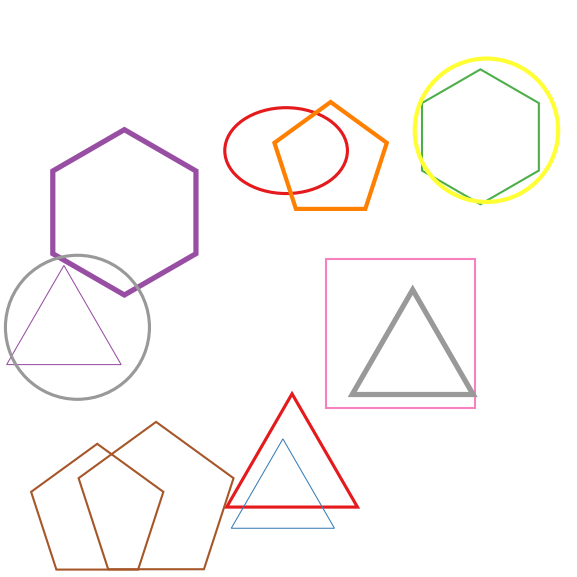[{"shape": "oval", "thickness": 1.5, "radius": 0.53, "center": [0.495, 0.738]}, {"shape": "triangle", "thickness": 1.5, "radius": 0.65, "center": [0.506, 0.186]}, {"shape": "triangle", "thickness": 0.5, "radius": 0.52, "center": [0.49, 0.136]}, {"shape": "hexagon", "thickness": 1, "radius": 0.58, "center": [0.832, 0.762]}, {"shape": "hexagon", "thickness": 2.5, "radius": 0.72, "center": [0.215, 0.631]}, {"shape": "triangle", "thickness": 0.5, "radius": 0.57, "center": [0.111, 0.425]}, {"shape": "pentagon", "thickness": 2, "radius": 0.51, "center": [0.572, 0.72]}, {"shape": "circle", "thickness": 2, "radius": 0.62, "center": [0.842, 0.774]}, {"shape": "pentagon", "thickness": 1, "radius": 0.6, "center": [0.168, 0.11]}, {"shape": "pentagon", "thickness": 1, "radius": 0.71, "center": [0.27, 0.128]}, {"shape": "square", "thickness": 1, "radius": 0.65, "center": [0.694, 0.422]}, {"shape": "triangle", "thickness": 2.5, "radius": 0.6, "center": [0.715, 0.376]}, {"shape": "circle", "thickness": 1.5, "radius": 0.62, "center": [0.134, 0.432]}]